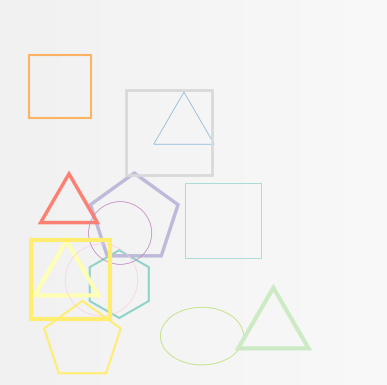[{"shape": "hexagon", "thickness": 1.5, "radius": 0.44, "center": [0.308, 0.262]}, {"shape": "square", "thickness": 0.5, "radius": 0.49, "center": [0.575, 0.427]}, {"shape": "triangle", "thickness": 3, "radius": 0.47, "center": [0.172, 0.28]}, {"shape": "pentagon", "thickness": 2.5, "radius": 0.59, "center": [0.346, 0.432]}, {"shape": "triangle", "thickness": 2.5, "radius": 0.42, "center": [0.178, 0.464]}, {"shape": "triangle", "thickness": 0.5, "radius": 0.45, "center": [0.475, 0.67]}, {"shape": "square", "thickness": 1.5, "radius": 0.41, "center": [0.155, 0.775]}, {"shape": "oval", "thickness": 0.5, "radius": 0.54, "center": [0.521, 0.127]}, {"shape": "circle", "thickness": 0.5, "radius": 0.47, "center": [0.262, 0.273]}, {"shape": "square", "thickness": 2, "radius": 0.56, "center": [0.435, 0.655]}, {"shape": "circle", "thickness": 0.5, "radius": 0.41, "center": [0.31, 0.395]}, {"shape": "triangle", "thickness": 3, "radius": 0.52, "center": [0.705, 0.148]}, {"shape": "square", "thickness": 3, "radius": 0.51, "center": [0.182, 0.273]}, {"shape": "pentagon", "thickness": 1.5, "radius": 0.52, "center": [0.213, 0.115]}]